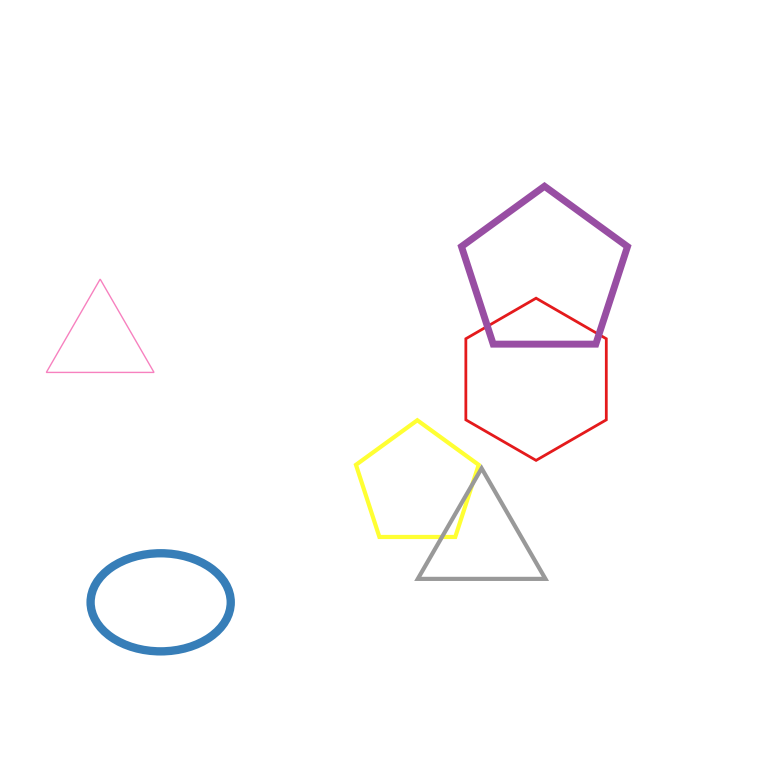[{"shape": "hexagon", "thickness": 1, "radius": 0.53, "center": [0.696, 0.507]}, {"shape": "oval", "thickness": 3, "radius": 0.46, "center": [0.209, 0.218]}, {"shape": "pentagon", "thickness": 2.5, "radius": 0.57, "center": [0.707, 0.645]}, {"shape": "pentagon", "thickness": 1.5, "radius": 0.42, "center": [0.542, 0.37]}, {"shape": "triangle", "thickness": 0.5, "radius": 0.4, "center": [0.13, 0.557]}, {"shape": "triangle", "thickness": 1.5, "radius": 0.48, "center": [0.625, 0.296]}]